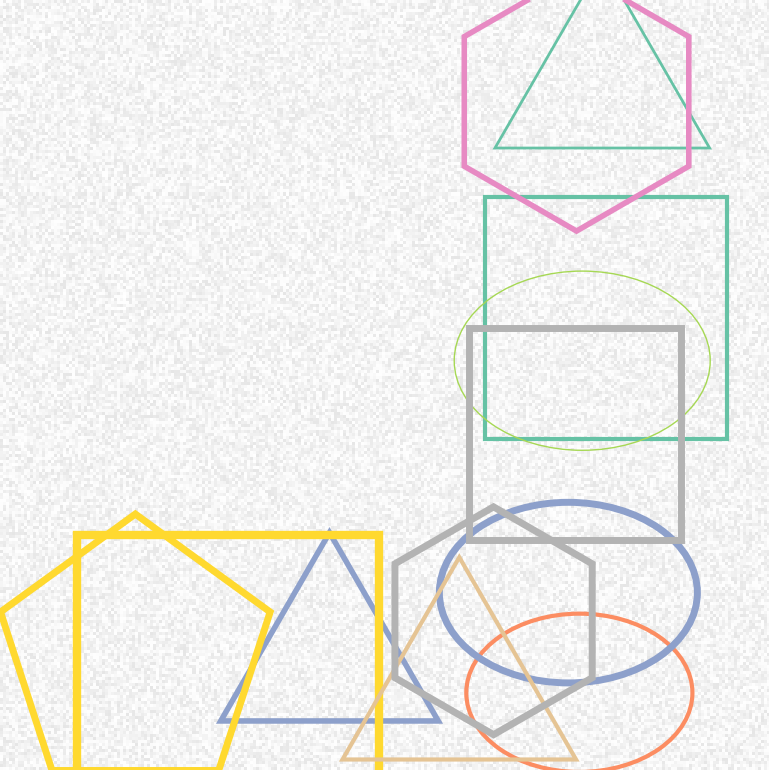[{"shape": "square", "thickness": 1.5, "radius": 0.79, "center": [0.787, 0.587]}, {"shape": "triangle", "thickness": 1, "radius": 0.8, "center": [0.782, 0.888]}, {"shape": "oval", "thickness": 1.5, "radius": 0.73, "center": [0.752, 0.1]}, {"shape": "oval", "thickness": 2.5, "radius": 0.84, "center": [0.738, 0.23]}, {"shape": "triangle", "thickness": 2, "radius": 0.82, "center": [0.428, 0.145]}, {"shape": "hexagon", "thickness": 2, "radius": 0.84, "center": [0.749, 0.868]}, {"shape": "oval", "thickness": 0.5, "radius": 0.83, "center": [0.756, 0.532]}, {"shape": "square", "thickness": 3, "radius": 0.98, "center": [0.296, 0.109]}, {"shape": "pentagon", "thickness": 2.5, "radius": 0.92, "center": [0.176, 0.148]}, {"shape": "triangle", "thickness": 1.5, "radius": 0.88, "center": [0.596, 0.101]}, {"shape": "square", "thickness": 2.5, "radius": 0.69, "center": [0.746, 0.436]}, {"shape": "hexagon", "thickness": 2.5, "radius": 0.74, "center": [0.641, 0.194]}]